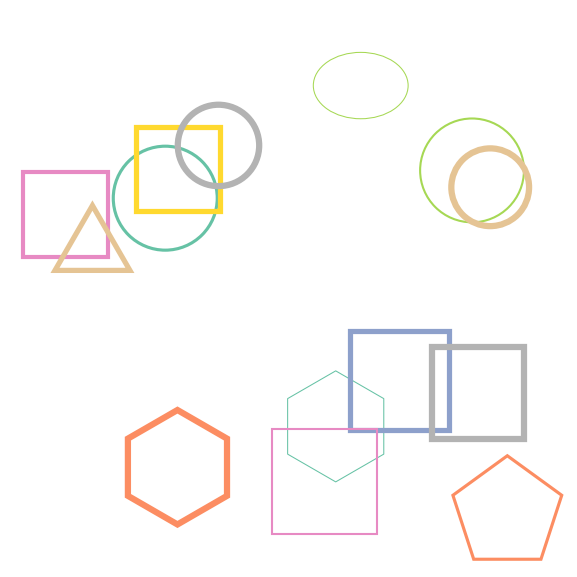[{"shape": "circle", "thickness": 1.5, "radius": 0.45, "center": [0.286, 0.656]}, {"shape": "hexagon", "thickness": 0.5, "radius": 0.48, "center": [0.581, 0.261]}, {"shape": "hexagon", "thickness": 3, "radius": 0.5, "center": [0.307, 0.19]}, {"shape": "pentagon", "thickness": 1.5, "radius": 0.5, "center": [0.878, 0.111]}, {"shape": "square", "thickness": 2.5, "radius": 0.43, "center": [0.692, 0.341]}, {"shape": "square", "thickness": 1, "radius": 0.45, "center": [0.562, 0.166]}, {"shape": "square", "thickness": 2, "radius": 0.37, "center": [0.113, 0.628]}, {"shape": "circle", "thickness": 1, "radius": 0.45, "center": [0.817, 0.704]}, {"shape": "oval", "thickness": 0.5, "radius": 0.41, "center": [0.625, 0.851]}, {"shape": "square", "thickness": 2.5, "radius": 0.36, "center": [0.308, 0.707]}, {"shape": "circle", "thickness": 3, "radius": 0.34, "center": [0.849, 0.675]}, {"shape": "triangle", "thickness": 2.5, "radius": 0.37, "center": [0.16, 0.568]}, {"shape": "circle", "thickness": 3, "radius": 0.35, "center": [0.378, 0.747]}, {"shape": "square", "thickness": 3, "radius": 0.4, "center": [0.828, 0.319]}]